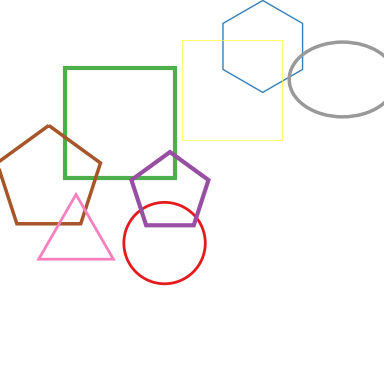[{"shape": "circle", "thickness": 2, "radius": 0.53, "center": [0.427, 0.369]}, {"shape": "hexagon", "thickness": 1, "radius": 0.6, "center": [0.683, 0.879]}, {"shape": "square", "thickness": 3, "radius": 0.72, "center": [0.311, 0.68]}, {"shape": "pentagon", "thickness": 3, "radius": 0.53, "center": [0.441, 0.5]}, {"shape": "square", "thickness": 0.5, "radius": 0.65, "center": [0.603, 0.766]}, {"shape": "pentagon", "thickness": 2.5, "radius": 0.71, "center": [0.127, 0.533]}, {"shape": "triangle", "thickness": 2, "radius": 0.56, "center": [0.197, 0.383]}, {"shape": "oval", "thickness": 2.5, "radius": 0.69, "center": [0.89, 0.794]}]